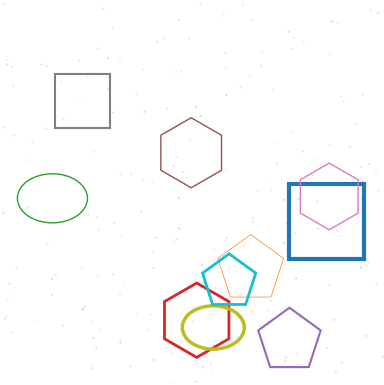[{"shape": "square", "thickness": 3, "radius": 0.49, "center": [0.848, 0.424]}, {"shape": "pentagon", "thickness": 0.5, "radius": 0.45, "center": [0.651, 0.301]}, {"shape": "oval", "thickness": 1, "radius": 0.46, "center": [0.136, 0.485]}, {"shape": "hexagon", "thickness": 2, "radius": 0.48, "center": [0.511, 0.168]}, {"shape": "pentagon", "thickness": 1.5, "radius": 0.43, "center": [0.752, 0.115]}, {"shape": "hexagon", "thickness": 1, "radius": 0.45, "center": [0.497, 0.603]}, {"shape": "hexagon", "thickness": 1, "radius": 0.43, "center": [0.855, 0.49]}, {"shape": "square", "thickness": 1.5, "radius": 0.35, "center": [0.214, 0.738]}, {"shape": "oval", "thickness": 2.5, "radius": 0.4, "center": [0.554, 0.149]}, {"shape": "pentagon", "thickness": 2, "radius": 0.36, "center": [0.595, 0.268]}]